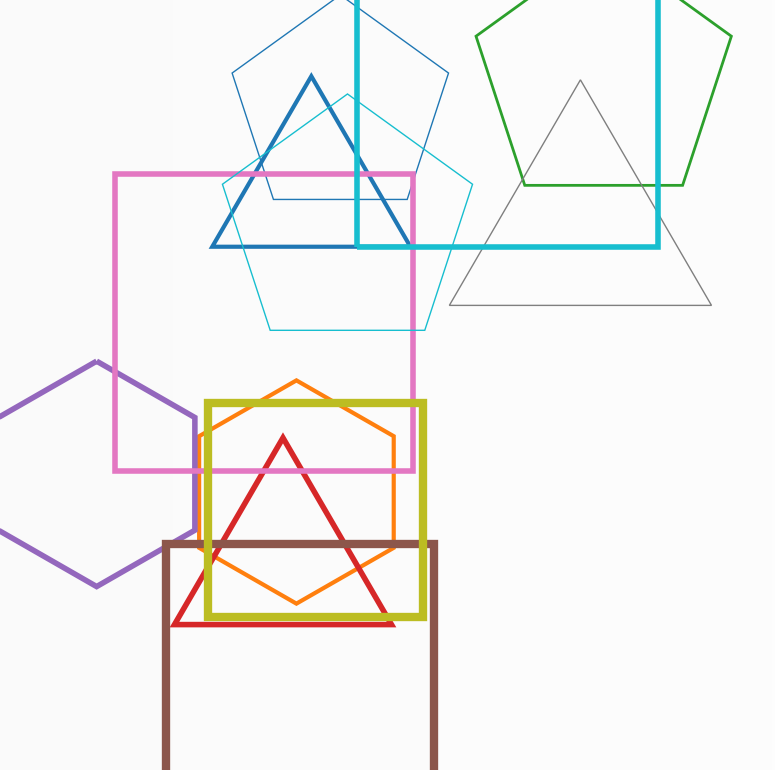[{"shape": "pentagon", "thickness": 0.5, "radius": 0.73, "center": [0.439, 0.86]}, {"shape": "triangle", "thickness": 1.5, "radius": 0.74, "center": [0.402, 0.753]}, {"shape": "hexagon", "thickness": 1.5, "radius": 0.72, "center": [0.382, 0.361]}, {"shape": "pentagon", "thickness": 1, "radius": 0.87, "center": [0.779, 0.899]}, {"shape": "triangle", "thickness": 2, "radius": 0.81, "center": [0.365, 0.27]}, {"shape": "hexagon", "thickness": 2, "radius": 0.73, "center": [0.125, 0.385]}, {"shape": "square", "thickness": 3, "radius": 0.87, "center": [0.387, 0.12]}, {"shape": "square", "thickness": 2, "radius": 0.96, "center": [0.341, 0.581]}, {"shape": "triangle", "thickness": 0.5, "radius": 0.98, "center": [0.749, 0.701]}, {"shape": "square", "thickness": 3, "radius": 0.69, "center": [0.407, 0.337]}, {"shape": "pentagon", "thickness": 0.5, "radius": 0.85, "center": [0.448, 0.708]}, {"shape": "square", "thickness": 2, "radius": 0.97, "center": [0.654, 0.873]}]